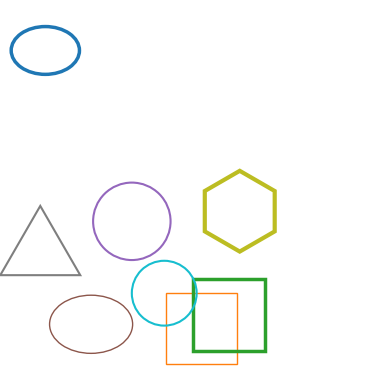[{"shape": "oval", "thickness": 2.5, "radius": 0.44, "center": [0.118, 0.869]}, {"shape": "square", "thickness": 1, "radius": 0.46, "center": [0.522, 0.147]}, {"shape": "square", "thickness": 2.5, "radius": 0.47, "center": [0.595, 0.181]}, {"shape": "circle", "thickness": 1.5, "radius": 0.5, "center": [0.342, 0.425]}, {"shape": "oval", "thickness": 1, "radius": 0.54, "center": [0.237, 0.158]}, {"shape": "triangle", "thickness": 1.5, "radius": 0.6, "center": [0.105, 0.345]}, {"shape": "hexagon", "thickness": 3, "radius": 0.52, "center": [0.623, 0.451]}, {"shape": "circle", "thickness": 1.5, "radius": 0.42, "center": [0.427, 0.238]}]